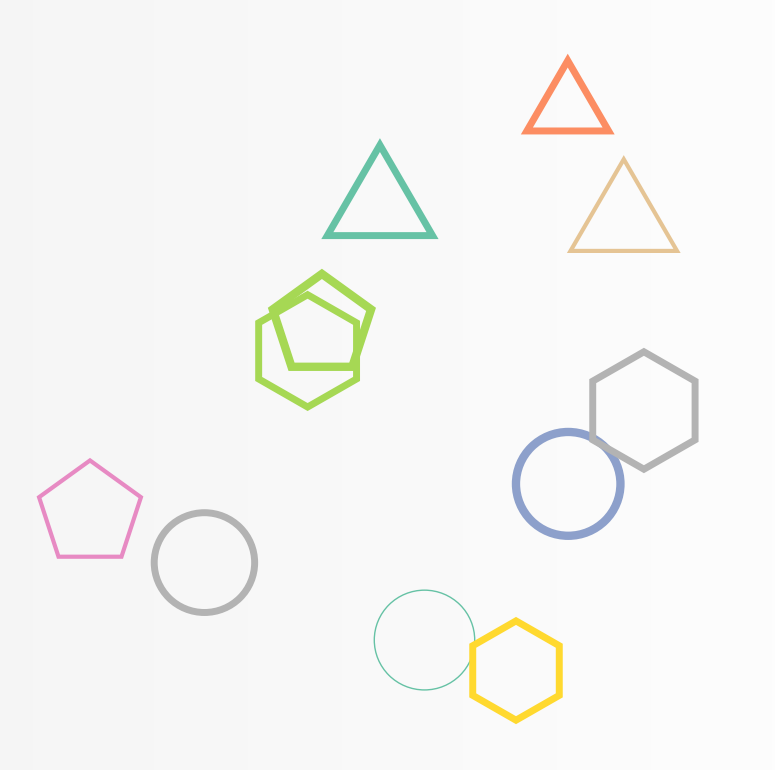[{"shape": "triangle", "thickness": 2.5, "radius": 0.39, "center": [0.49, 0.733]}, {"shape": "circle", "thickness": 0.5, "radius": 0.32, "center": [0.548, 0.169]}, {"shape": "triangle", "thickness": 2.5, "radius": 0.3, "center": [0.733, 0.86]}, {"shape": "circle", "thickness": 3, "radius": 0.34, "center": [0.733, 0.372]}, {"shape": "pentagon", "thickness": 1.5, "radius": 0.35, "center": [0.116, 0.333]}, {"shape": "hexagon", "thickness": 2.5, "radius": 0.36, "center": [0.397, 0.544]}, {"shape": "pentagon", "thickness": 3, "radius": 0.33, "center": [0.415, 0.578]}, {"shape": "hexagon", "thickness": 2.5, "radius": 0.32, "center": [0.666, 0.129]}, {"shape": "triangle", "thickness": 1.5, "radius": 0.4, "center": [0.805, 0.714]}, {"shape": "hexagon", "thickness": 2.5, "radius": 0.38, "center": [0.831, 0.467]}, {"shape": "circle", "thickness": 2.5, "radius": 0.32, "center": [0.264, 0.269]}]